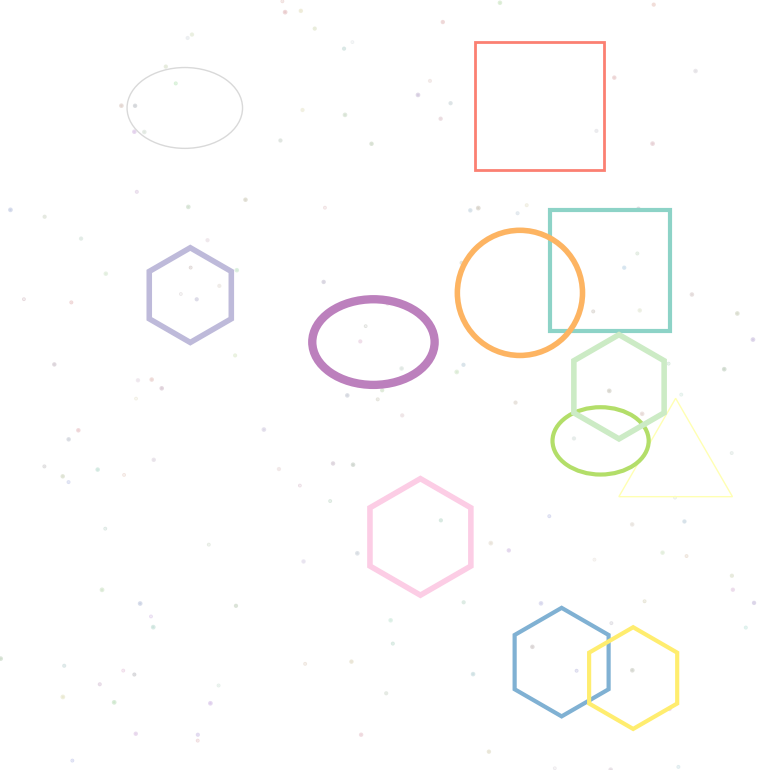[{"shape": "square", "thickness": 1.5, "radius": 0.39, "center": [0.792, 0.649]}, {"shape": "triangle", "thickness": 0.5, "radius": 0.43, "center": [0.877, 0.398]}, {"shape": "hexagon", "thickness": 2, "radius": 0.31, "center": [0.247, 0.617]}, {"shape": "square", "thickness": 1, "radius": 0.42, "center": [0.701, 0.862]}, {"shape": "hexagon", "thickness": 1.5, "radius": 0.35, "center": [0.729, 0.14]}, {"shape": "circle", "thickness": 2, "radius": 0.41, "center": [0.675, 0.62]}, {"shape": "oval", "thickness": 1.5, "radius": 0.31, "center": [0.78, 0.427]}, {"shape": "hexagon", "thickness": 2, "radius": 0.38, "center": [0.546, 0.303]}, {"shape": "oval", "thickness": 0.5, "radius": 0.37, "center": [0.24, 0.86]}, {"shape": "oval", "thickness": 3, "radius": 0.4, "center": [0.485, 0.556]}, {"shape": "hexagon", "thickness": 2, "radius": 0.34, "center": [0.804, 0.498]}, {"shape": "hexagon", "thickness": 1.5, "radius": 0.33, "center": [0.822, 0.119]}]